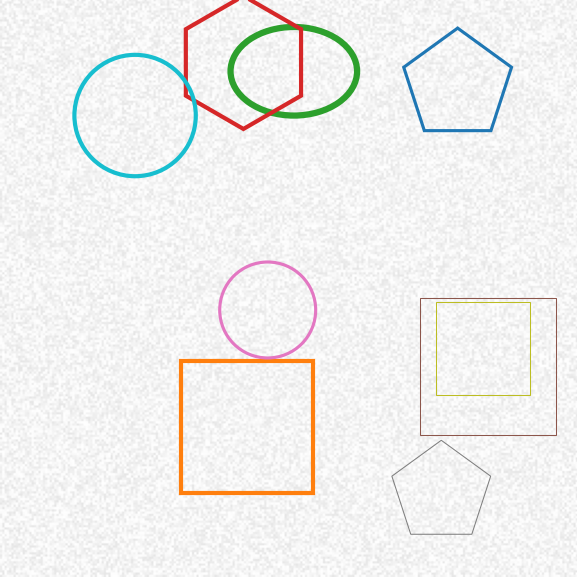[{"shape": "pentagon", "thickness": 1.5, "radius": 0.49, "center": [0.792, 0.852]}, {"shape": "square", "thickness": 2, "radius": 0.57, "center": [0.428, 0.259]}, {"shape": "oval", "thickness": 3, "radius": 0.55, "center": [0.509, 0.876]}, {"shape": "hexagon", "thickness": 2, "radius": 0.58, "center": [0.422, 0.891]}, {"shape": "square", "thickness": 0.5, "radius": 0.59, "center": [0.845, 0.364]}, {"shape": "circle", "thickness": 1.5, "radius": 0.42, "center": [0.464, 0.462]}, {"shape": "pentagon", "thickness": 0.5, "radius": 0.45, "center": [0.764, 0.147]}, {"shape": "square", "thickness": 0.5, "radius": 0.41, "center": [0.836, 0.396]}, {"shape": "circle", "thickness": 2, "radius": 0.53, "center": [0.234, 0.799]}]